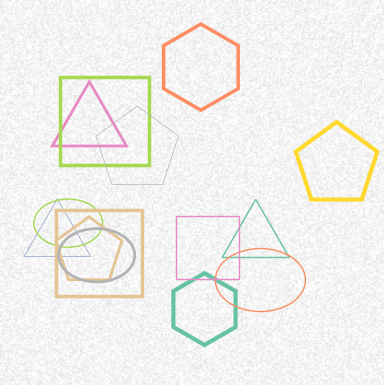[{"shape": "triangle", "thickness": 1, "radius": 0.5, "center": [0.664, 0.382]}, {"shape": "hexagon", "thickness": 3, "radius": 0.47, "center": [0.531, 0.197]}, {"shape": "hexagon", "thickness": 2.5, "radius": 0.56, "center": [0.522, 0.826]}, {"shape": "oval", "thickness": 1, "radius": 0.59, "center": [0.676, 0.273]}, {"shape": "triangle", "thickness": 0.5, "radius": 0.5, "center": [0.149, 0.384]}, {"shape": "square", "thickness": 1, "radius": 0.41, "center": [0.538, 0.357]}, {"shape": "triangle", "thickness": 2, "radius": 0.56, "center": [0.232, 0.676]}, {"shape": "oval", "thickness": 1, "radius": 0.45, "center": [0.177, 0.42]}, {"shape": "square", "thickness": 2.5, "radius": 0.57, "center": [0.272, 0.686]}, {"shape": "pentagon", "thickness": 3, "radius": 0.56, "center": [0.874, 0.572]}, {"shape": "square", "thickness": 2.5, "radius": 0.56, "center": [0.257, 0.343]}, {"shape": "pentagon", "thickness": 2, "radius": 0.45, "center": [0.231, 0.347]}, {"shape": "pentagon", "thickness": 0.5, "radius": 0.56, "center": [0.357, 0.612]}, {"shape": "oval", "thickness": 2, "radius": 0.49, "center": [0.251, 0.337]}]